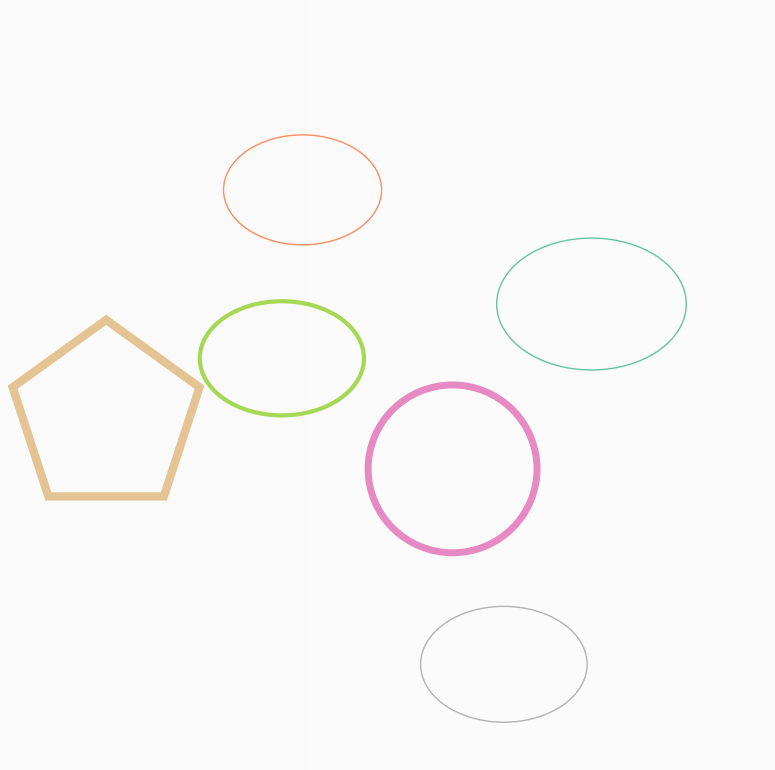[{"shape": "oval", "thickness": 0.5, "radius": 0.61, "center": [0.763, 0.605]}, {"shape": "oval", "thickness": 0.5, "radius": 0.51, "center": [0.39, 0.753]}, {"shape": "circle", "thickness": 2.5, "radius": 0.54, "center": [0.584, 0.391]}, {"shape": "oval", "thickness": 1.5, "radius": 0.53, "center": [0.364, 0.535]}, {"shape": "pentagon", "thickness": 3, "radius": 0.63, "center": [0.137, 0.458]}, {"shape": "oval", "thickness": 0.5, "radius": 0.54, "center": [0.65, 0.137]}]